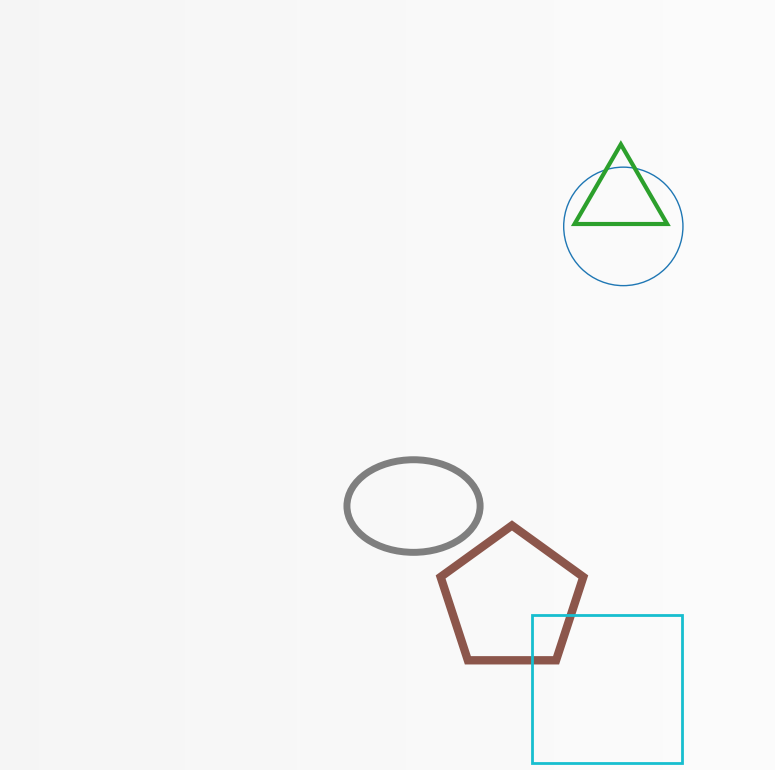[{"shape": "circle", "thickness": 0.5, "radius": 0.38, "center": [0.804, 0.706]}, {"shape": "triangle", "thickness": 1.5, "radius": 0.35, "center": [0.801, 0.744]}, {"shape": "pentagon", "thickness": 3, "radius": 0.48, "center": [0.661, 0.221]}, {"shape": "oval", "thickness": 2.5, "radius": 0.43, "center": [0.534, 0.343]}, {"shape": "square", "thickness": 1, "radius": 0.48, "center": [0.783, 0.105]}]